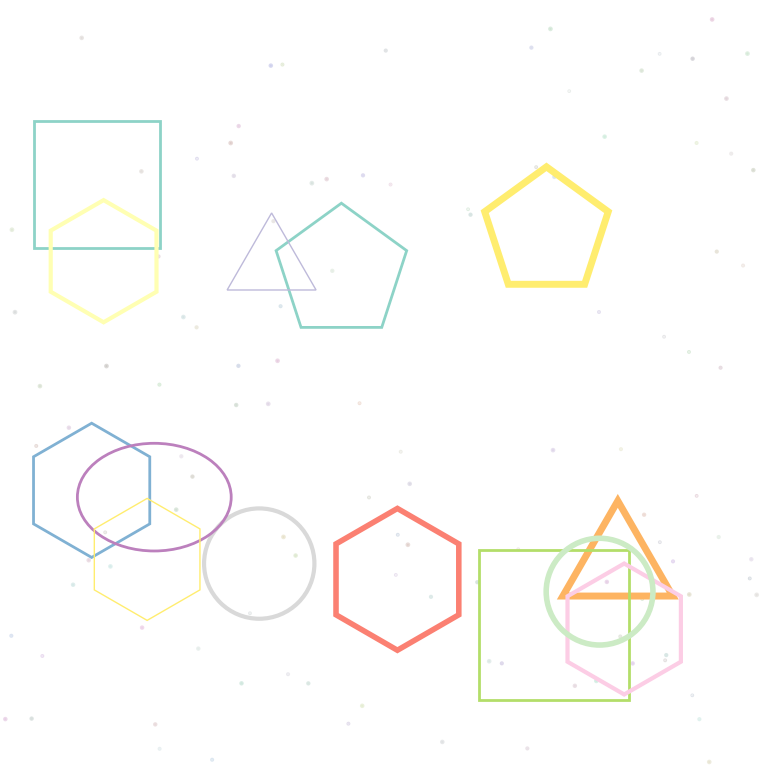[{"shape": "pentagon", "thickness": 1, "radius": 0.45, "center": [0.443, 0.647]}, {"shape": "square", "thickness": 1, "radius": 0.41, "center": [0.126, 0.76]}, {"shape": "hexagon", "thickness": 1.5, "radius": 0.4, "center": [0.135, 0.661]}, {"shape": "triangle", "thickness": 0.5, "radius": 0.33, "center": [0.353, 0.657]}, {"shape": "hexagon", "thickness": 2, "radius": 0.46, "center": [0.516, 0.248]}, {"shape": "hexagon", "thickness": 1, "radius": 0.44, "center": [0.119, 0.363]}, {"shape": "triangle", "thickness": 2.5, "radius": 0.41, "center": [0.802, 0.267]}, {"shape": "square", "thickness": 1, "radius": 0.49, "center": [0.719, 0.189]}, {"shape": "hexagon", "thickness": 1.5, "radius": 0.43, "center": [0.811, 0.183]}, {"shape": "circle", "thickness": 1.5, "radius": 0.36, "center": [0.337, 0.268]}, {"shape": "oval", "thickness": 1, "radius": 0.5, "center": [0.2, 0.354]}, {"shape": "circle", "thickness": 2, "radius": 0.35, "center": [0.779, 0.232]}, {"shape": "pentagon", "thickness": 2.5, "radius": 0.42, "center": [0.71, 0.699]}, {"shape": "hexagon", "thickness": 0.5, "radius": 0.4, "center": [0.191, 0.274]}]